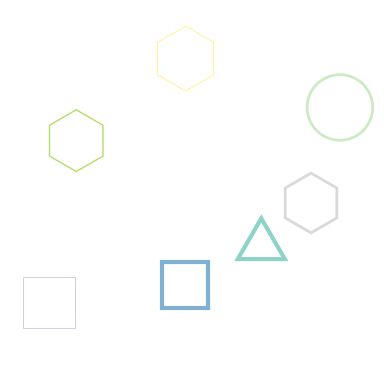[{"shape": "triangle", "thickness": 3, "radius": 0.35, "center": [0.679, 0.362]}, {"shape": "square", "thickness": 0.5, "radius": 0.33, "center": [0.127, 0.214]}, {"shape": "square", "thickness": 3, "radius": 0.3, "center": [0.481, 0.26]}, {"shape": "hexagon", "thickness": 1, "radius": 0.4, "center": [0.198, 0.635]}, {"shape": "hexagon", "thickness": 2, "radius": 0.39, "center": [0.808, 0.473]}, {"shape": "circle", "thickness": 2, "radius": 0.43, "center": [0.883, 0.721]}, {"shape": "hexagon", "thickness": 0.5, "radius": 0.42, "center": [0.482, 0.848]}]